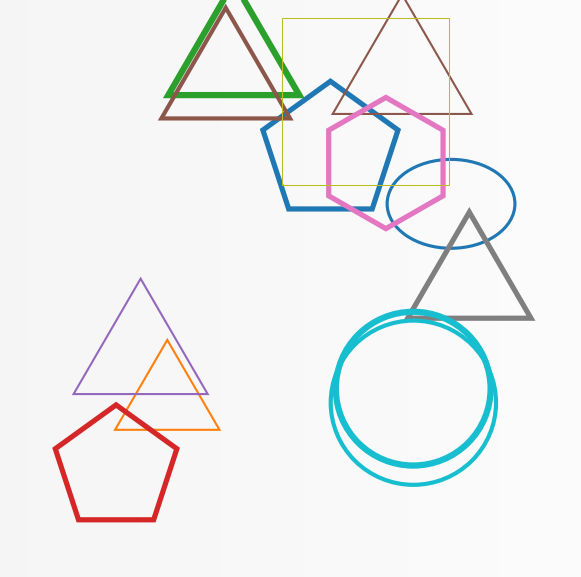[{"shape": "oval", "thickness": 1.5, "radius": 0.55, "center": [0.776, 0.646]}, {"shape": "pentagon", "thickness": 2.5, "radius": 0.61, "center": [0.569, 0.736]}, {"shape": "triangle", "thickness": 1, "radius": 0.52, "center": [0.288, 0.307]}, {"shape": "triangle", "thickness": 3, "radius": 0.65, "center": [0.402, 0.9]}, {"shape": "pentagon", "thickness": 2.5, "radius": 0.55, "center": [0.2, 0.188]}, {"shape": "triangle", "thickness": 1, "radius": 0.67, "center": [0.242, 0.383]}, {"shape": "triangle", "thickness": 1, "radius": 0.69, "center": [0.692, 0.871]}, {"shape": "triangle", "thickness": 2, "radius": 0.64, "center": [0.388, 0.858]}, {"shape": "hexagon", "thickness": 2.5, "radius": 0.57, "center": [0.664, 0.717]}, {"shape": "triangle", "thickness": 2.5, "radius": 0.61, "center": [0.807, 0.509]}, {"shape": "square", "thickness": 0.5, "radius": 0.72, "center": [0.628, 0.824]}, {"shape": "circle", "thickness": 3, "radius": 0.67, "center": [0.711, 0.326]}, {"shape": "circle", "thickness": 2, "radius": 0.71, "center": [0.711, 0.302]}]